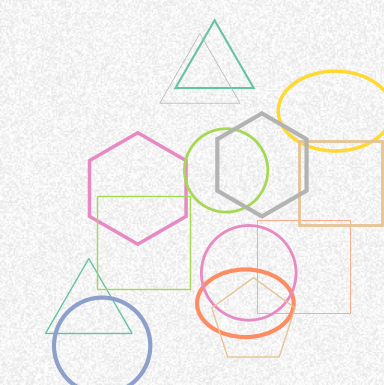[{"shape": "triangle", "thickness": 1, "radius": 0.65, "center": [0.231, 0.199]}, {"shape": "triangle", "thickness": 1.5, "radius": 0.59, "center": [0.557, 0.83]}, {"shape": "square", "thickness": 0.5, "radius": 0.6, "center": [0.788, 0.308]}, {"shape": "oval", "thickness": 3, "radius": 0.63, "center": [0.637, 0.212]}, {"shape": "circle", "thickness": 3, "radius": 0.63, "center": [0.265, 0.102]}, {"shape": "hexagon", "thickness": 2.5, "radius": 0.72, "center": [0.358, 0.51]}, {"shape": "circle", "thickness": 2, "radius": 0.61, "center": [0.646, 0.291]}, {"shape": "circle", "thickness": 2, "radius": 0.54, "center": [0.587, 0.557]}, {"shape": "square", "thickness": 1, "radius": 0.6, "center": [0.374, 0.37]}, {"shape": "oval", "thickness": 2.5, "radius": 0.74, "center": [0.871, 0.711]}, {"shape": "pentagon", "thickness": 1, "radius": 0.57, "center": [0.658, 0.165]}, {"shape": "square", "thickness": 2, "radius": 0.54, "center": [0.885, 0.525]}, {"shape": "hexagon", "thickness": 3, "radius": 0.67, "center": [0.68, 0.572]}, {"shape": "triangle", "thickness": 0.5, "radius": 0.6, "center": [0.519, 0.792]}]